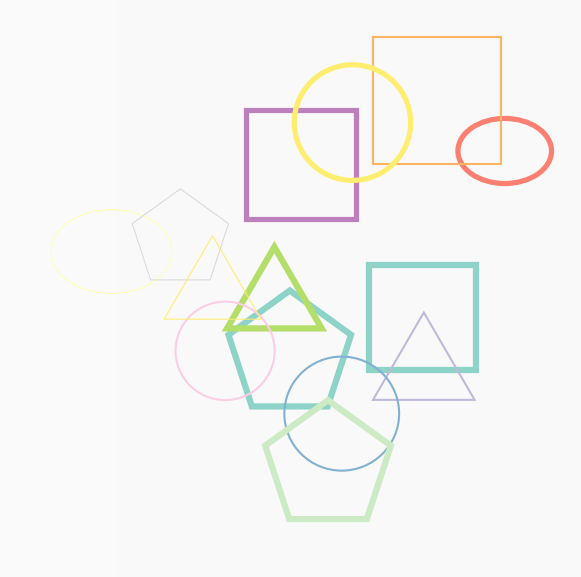[{"shape": "pentagon", "thickness": 3, "radius": 0.55, "center": [0.499, 0.385]}, {"shape": "square", "thickness": 3, "radius": 0.46, "center": [0.727, 0.45]}, {"shape": "oval", "thickness": 0.5, "radius": 0.52, "center": [0.192, 0.564]}, {"shape": "triangle", "thickness": 1, "radius": 0.5, "center": [0.729, 0.357]}, {"shape": "oval", "thickness": 2.5, "radius": 0.4, "center": [0.868, 0.738]}, {"shape": "circle", "thickness": 1, "radius": 0.49, "center": [0.588, 0.283]}, {"shape": "square", "thickness": 1, "radius": 0.55, "center": [0.752, 0.825]}, {"shape": "triangle", "thickness": 3, "radius": 0.47, "center": [0.472, 0.477]}, {"shape": "circle", "thickness": 1, "radius": 0.43, "center": [0.387, 0.392]}, {"shape": "pentagon", "thickness": 0.5, "radius": 0.44, "center": [0.31, 0.585]}, {"shape": "square", "thickness": 2.5, "radius": 0.47, "center": [0.519, 0.714]}, {"shape": "pentagon", "thickness": 3, "radius": 0.57, "center": [0.564, 0.192]}, {"shape": "circle", "thickness": 2.5, "radius": 0.5, "center": [0.606, 0.787]}, {"shape": "triangle", "thickness": 0.5, "radius": 0.48, "center": [0.366, 0.495]}]